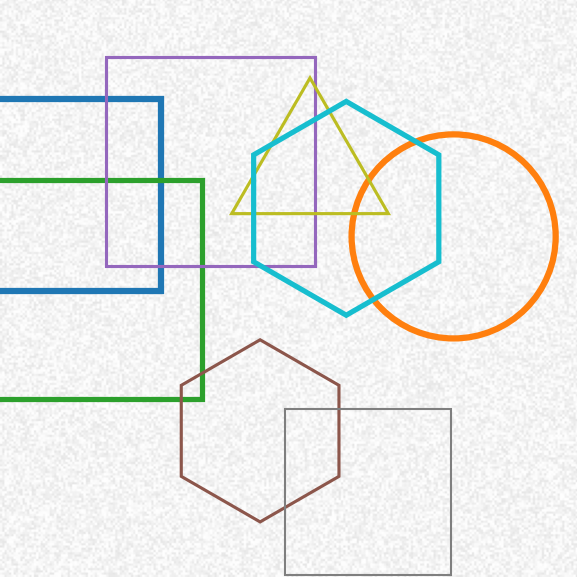[{"shape": "square", "thickness": 3, "radius": 0.83, "center": [0.112, 0.662]}, {"shape": "circle", "thickness": 3, "radius": 0.88, "center": [0.786, 0.59]}, {"shape": "square", "thickness": 2.5, "radius": 0.95, "center": [0.16, 0.497]}, {"shape": "square", "thickness": 1.5, "radius": 0.9, "center": [0.365, 0.72]}, {"shape": "hexagon", "thickness": 1.5, "radius": 0.79, "center": [0.45, 0.253]}, {"shape": "square", "thickness": 1, "radius": 0.72, "center": [0.637, 0.147]}, {"shape": "triangle", "thickness": 1.5, "radius": 0.78, "center": [0.537, 0.708]}, {"shape": "hexagon", "thickness": 2.5, "radius": 0.93, "center": [0.6, 0.638]}]